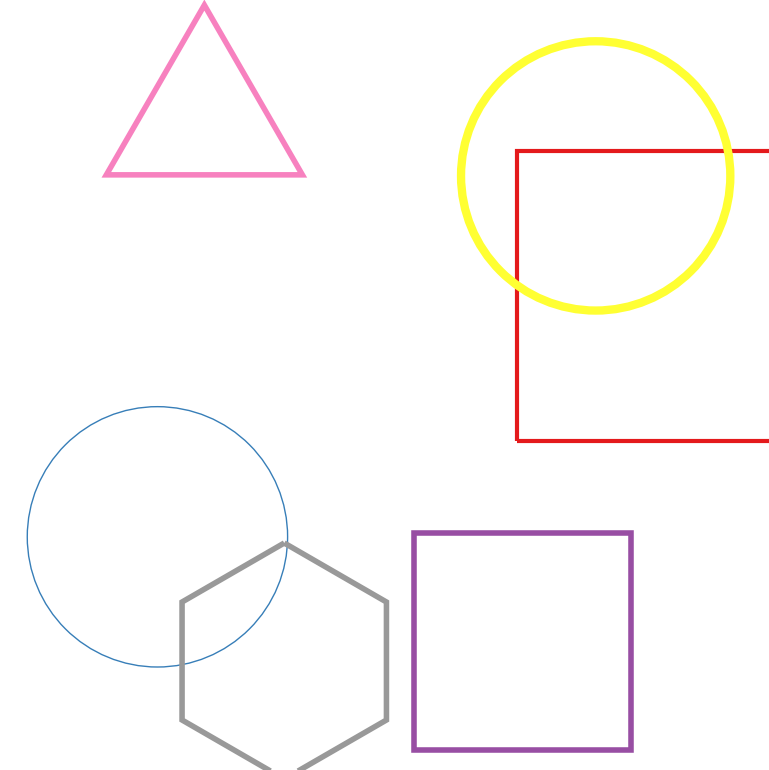[{"shape": "square", "thickness": 1.5, "radius": 0.94, "center": [0.859, 0.615]}, {"shape": "circle", "thickness": 0.5, "radius": 0.85, "center": [0.204, 0.303]}, {"shape": "square", "thickness": 2, "radius": 0.7, "center": [0.679, 0.167]}, {"shape": "circle", "thickness": 3, "radius": 0.87, "center": [0.774, 0.772]}, {"shape": "triangle", "thickness": 2, "radius": 0.73, "center": [0.265, 0.846]}, {"shape": "hexagon", "thickness": 2, "radius": 0.77, "center": [0.369, 0.142]}]